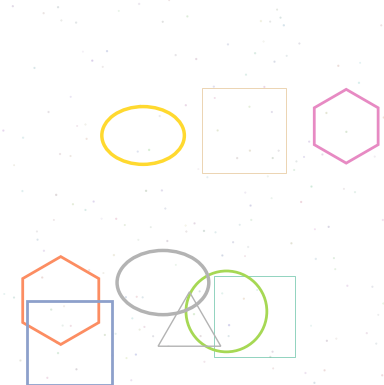[{"shape": "square", "thickness": 0.5, "radius": 0.52, "center": [0.662, 0.179]}, {"shape": "hexagon", "thickness": 2, "radius": 0.57, "center": [0.158, 0.219]}, {"shape": "square", "thickness": 2, "radius": 0.55, "center": [0.18, 0.11]}, {"shape": "hexagon", "thickness": 2, "radius": 0.48, "center": [0.899, 0.672]}, {"shape": "circle", "thickness": 2, "radius": 0.53, "center": [0.588, 0.191]}, {"shape": "oval", "thickness": 2.5, "radius": 0.54, "center": [0.372, 0.648]}, {"shape": "square", "thickness": 0.5, "radius": 0.55, "center": [0.634, 0.661]}, {"shape": "triangle", "thickness": 1, "radius": 0.47, "center": [0.492, 0.148]}, {"shape": "oval", "thickness": 2.5, "radius": 0.6, "center": [0.423, 0.266]}]